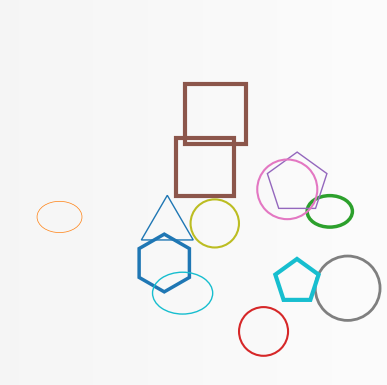[{"shape": "hexagon", "thickness": 2.5, "radius": 0.37, "center": [0.424, 0.317]}, {"shape": "triangle", "thickness": 1, "radius": 0.39, "center": [0.432, 0.415]}, {"shape": "oval", "thickness": 0.5, "radius": 0.29, "center": [0.154, 0.436]}, {"shape": "oval", "thickness": 2.5, "radius": 0.29, "center": [0.851, 0.451]}, {"shape": "circle", "thickness": 1.5, "radius": 0.32, "center": [0.68, 0.139]}, {"shape": "pentagon", "thickness": 1, "radius": 0.4, "center": [0.767, 0.524]}, {"shape": "square", "thickness": 3, "radius": 0.37, "center": [0.529, 0.566]}, {"shape": "square", "thickness": 3, "radius": 0.39, "center": [0.555, 0.704]}, {"shape": "circle", "thickness": 1.5, "radius": 0.39, "center": [0.741, 0.508]}, {"shape": "circle", "thickness": 2, "radius": 0.42, "center": [0.897, 0.251]}, {"shape": "circle", "thickness": 1.5, "radius": 0.31, "center": [0.554, 0.42]}, {"shape": "pentagon", "thickness": 3, "radius": 0.29, "center": [0.766, 0.269]}, {"shape": "oval", "thickness": 1, "radius": 0.39, "center": [0.471, 0.239]}]